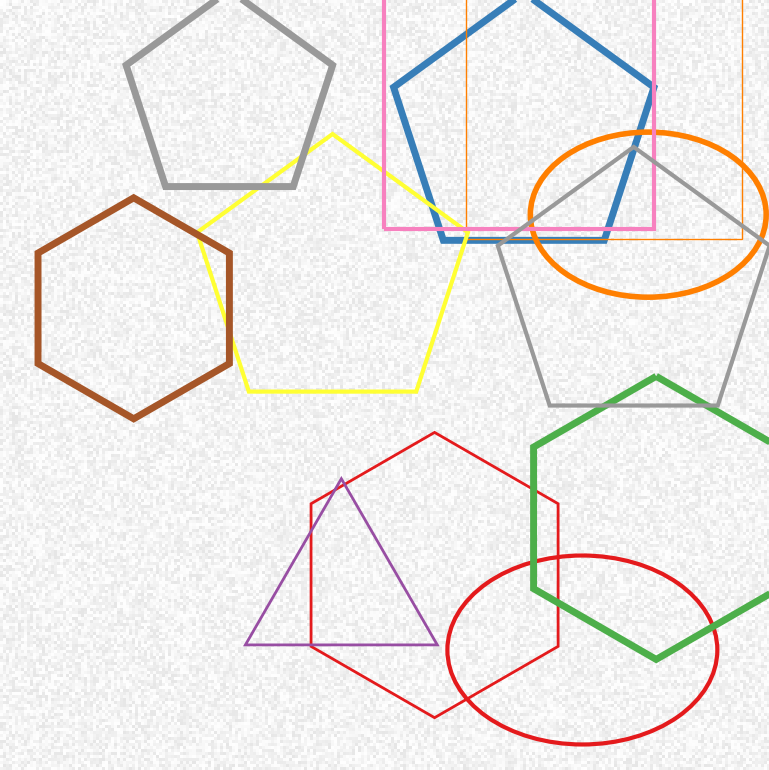[{"shape": "hexagon", "thickness": 1, "radius": 0.93, "center": [0.564, 0.253]}, {"shape": "oval", "thickness": 1.5, "radius": 0.88, "center": [0.756, 0.156]}, {"shape": "pentagon", "thickness": 2.5, "radius": 0.89, "center": [0.68, 0.832]}, {"shape": "hexagon", "thickness": 2.5, "radius": 0.92, "center": [0.852, 0.327]}, {"shape": "triangle", "thickness": 1, "radius": 0.72, "center": [0.443, 0.234]}, {"shape": "oval", "thickness": 2, "radius": 0.77, "center": [0.842, 0.721]}, {"shape": "square", "thickness": 0.5, "radius": 0.9, "center": [0.784, 0.869]}, {"shape": "pentagon", "thickness": 1.5, "radius": 0.92, "center": [0.432, 0.641]}, {"shape": "hexagon", "thickness": 2.5, "radius": 0.72, "center": [0.174, 0.6]}, {"shape": "square", "thickness": 1.5, "radius": 0.88, "center": [0.674, 0.877]}, {"shape": "pentagon", "thickness": 1.5, "radius": 0.93, "center": [0.823, 0.624]}, {"shape": "pentagon", "thickness": 2.5, "radius": 0.7, "center": [0.298, 0.872]}]